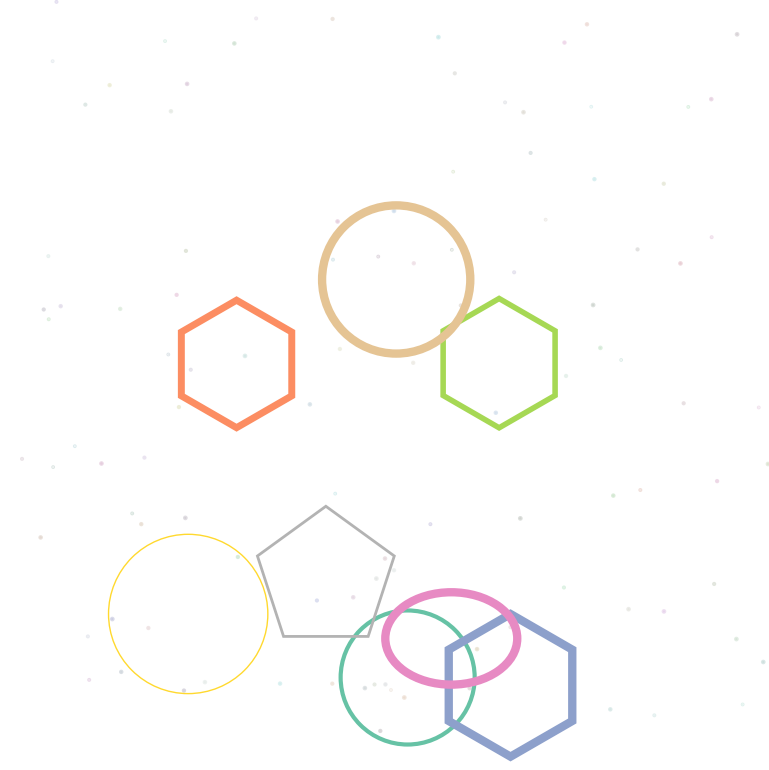[{"shape": "circle", "thickness": 1.5, "radius": 0.44, "center": [0.529, 0.12]}, {"shape": "hexagon", "thickness": 2.5, "radius": 0.41, "center": [0.307, 0.527]}, {"shape": "hexagon", "thickness": 3, "radius": 0.46, "center": [0.663, 0.11]}, {"shape": "oval", "thickness": 3, "radius": 0.43, "center": [0.586, 0.171]}, {"shape": "hexagon", "thickness": 2, "radius": 0.42, "center": [0.648, 0.528]}, {"shape": "circle", "thickness": 0.5, "radius": 0.52, "center": [0.244, 0.203]}, {"shape": "circle", "thickness": 3, "radius": 0.48, "center": [0.515, 0.637]}, {"shape": "pentagon", "thickness": 1, "radius": 0.47, "center": [0.423, 0.249]}]